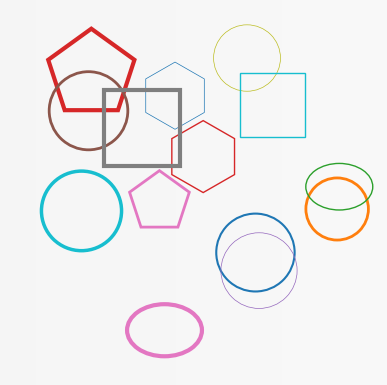[{"shape": "circle", "thickness": 1.5, "radius": 0.51, "center": [0.659, 0.344]}, {"shape": "hexagon", "thickness": 0.5, "radius": 0.44, "center": [0.452, 0.751]}, {"shape": "circle", "thickness": 2, "radius": 0.4, "center": [0.87, 0.457]}, {"shape": "oval", "thickness": 1, "radius": 0.43, "center": [0.876, 0.515]}, {"shape": "pentagon", "thickness": 3, "radius": 0.58, "center": [0.236, 0.808]}, {"shape": "hexagon", "thickness": 1, "radius": 0.47, "center": [0.524, 0.593]}, {"shape": "circle", "thickness": 0.5, "radius": 0.49, "center": [0.668, 0.297]}, {"shape": "circle", "thickness": 2, "radius": 0.51, "center": [0.228, 0.712]}, {"shape": "pentagon", "thickness": 2, "radius": 0.41, "center": [0.411, 0.476]}, {"shape": "oval", "thickness": 3, "radius": 0.48, "center": [0.425, 0.142]}, {"shape": "square", "thickness": 3, "radius": 0.49, "center": [0.366, 0.668]}, {"shape": "circle", "thickness": 0.5, "radius": 0.43, "center": [0.637, 0.849]}, {"shape": "square", "thickness": 1, "radius": 0.42, "center": [0.704, 0.727]}, {"shape": "circle", "thickness": 2.5, "radius": 0.52, "center": [0.21, 0.452]}]